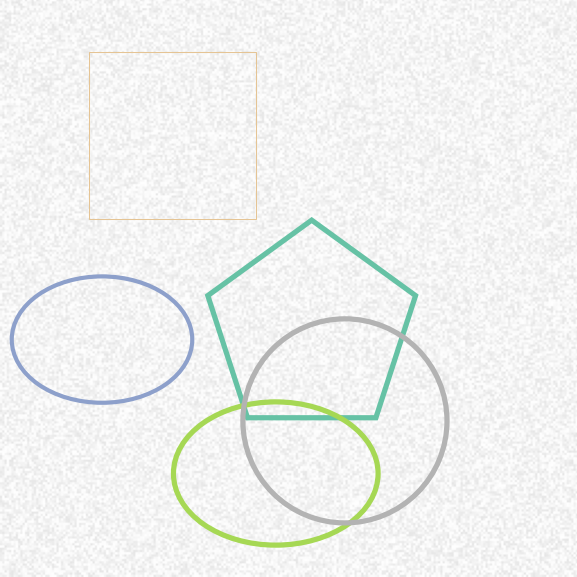[{"shape": "pentagon", "thickness": 2.5, "radius": 0.95, "center": [0.54, 0.429]}, {"shape": "oval", "thickness": 2, "radius": 0.78, "center": [0.177, 0.411]}, {"shape": "oval", "thickness": 2.5, "radius": 0.89, "center": [0.478, 0.179]}, {"shape": "square", "thickness": 0.5, "radius": 0.72, "center": [0.298, 0.764]}, {"shape": "circle", "thickness": 2.5, "radius": 0.88, "center": [0.597, 0.27]}]